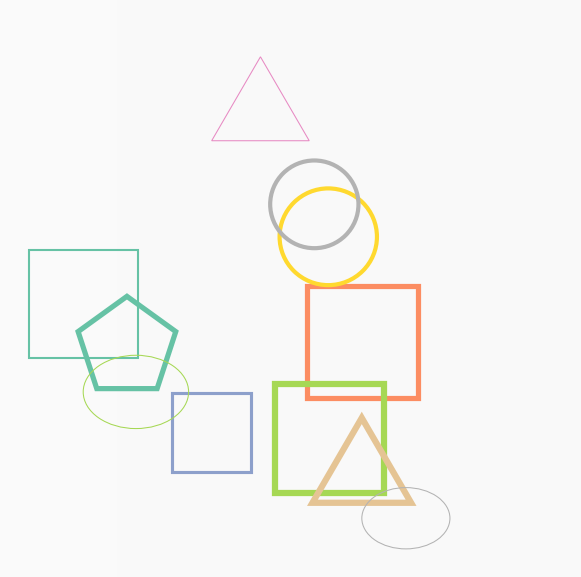[{"shape": "pentagon", "thickness": 2.5, "radius": 0.44, "center": [0.218, 0.398]}, {"shape": "square", "thickness": 1, "radius": 0.47, "center": [0.143, 0.473]}, {"shape": "square", "thickness": 2.5, "radius": 0.48, "center": [0.624, 0.407]}, {"shape": "square", "thickness": 1.5, "radius": 0.34, "center": [0.363, 0.25]}, {"shape": "triangle", "thickness": 0.5, "radius": 0.48, "center": [0.448, 0.804]}, {"shape": "oval", "thickness": 0.5, "radius": 0.45, "center": [0.234, 0.32]}, {"shape": "square", "thickness": 3, "radius": 0.47, "center": [0.567, 0.24]}, {"shape": "circle", "thickness": 2, "radius": 0.42, "center": [0.565, 0.589]}, {"shape": "triangle", "thickness": 3, "radius": 0.49, "center": [0.622, 0.178]}, {"shape": "oval", "thickness": 0.5, "radius": 0.38, "center": [0.698, 0.102]}, {"shape": "circle", "thickness": 2, "radius": 0.38, "center": [0.541, 0.645]}]